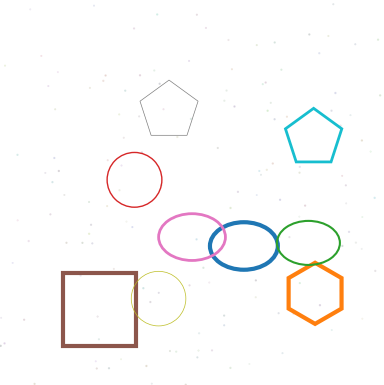[{"shape": "oval", "thickness": 3, "radius": 0.44, "center": [0.633, 0.361]}, {"shape": "hexagon", "thickness": 3, "radius": 0.4, "center": [0.818, 0.238]}, {"shape": "oval", "thickness": 1.5, "radius": 0.41, "center": [0.801, 0.369]}, {"shape": "circle", "thickness": 1, "radius": 0.36, "center": [0.349, 0.533]}, {"shape": "square", "thickness": 3, "radius": 0.47, "center": [0.259, 0.196]}, {"shape": "oval", "thickness": 2, "radius": 0.43, "center": [0.499, 0.384]}, {"shape": "pentagon", "thickness": 0.5, "radius": 0.4, "center": [0.439, 0.713]}, {"shape": "circle", "thickness": 0.5, "radius": 0.35, "center": [0.412, 0.224]}, {"shape": "pentagon", "thickness": 2, "radius": 0.38, "center": [0.815, 0.642]}]